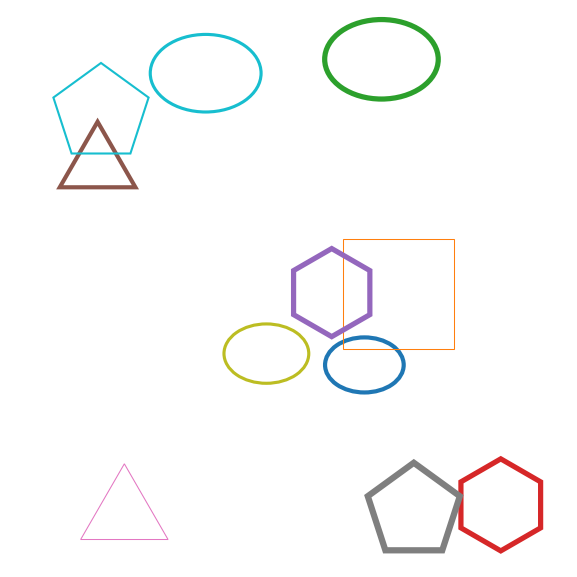[{"shape": "oval", "thickness": 2, "radius": 0.34, "center": [0.631, 0.367]}, {"shape": "square", "thickness": 0.5, "radius": 0.48, "center": [0.69, 0.49]}, {"shape": "oval", "thickness": 2.5, "radius": 0.49, "center": [0.661, 0.896]}, {"shape": "hexagon", "thickness": 2.5, "radius": 0.4, "center": [0.867, 0.125]}, {"shape": "hexagon", "thickness": 2.5, "radius": 0.38, "center": [0.574, 0.492]}, {"shape": "triangle", "thickness": 2, "radius": 0.38, "center": [0.169, 0.713]}, {"shape": "triangle", "thickness": 0.5, "radius": 0.44, "center": [0.215, 0.109]}, {"shape": "pentagon", "thickness": 3, "radius": 0.42, "center": [0.717, 0.114]}, {"shape": "oval", "thickness": 1.5, "radius": 0.37, "center": [0.461, 0.387]}, {"shape": "pentagon", "thickness": 1, "radius": 0.43, "center": [0.175, 0.803]}, {"shape": "oval", "thickness": 1.5, "radius": 0.48, "center": [0.356, 0.872]}]